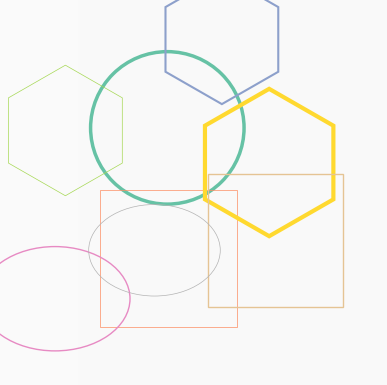[{"shape": "circle", "thickness": 2.5, "radius": 0.99, "center": [0.432, 0.668]}, {"shape": "square", "thickness": 0.5, "radius": 0.89, "center": [0.434, 0.328]}, {"shape": "hexagon", "thickness": 1.5, "radius": 0.84, "center": [0.573, 0.898]}, {"shape": "oval", "thickness": 1, "radius": 0.97, "center": [0.142, 0.224]}, {"shape": "hexagon", "thickness": 0.5, "radius": 0.85, "center": [0.169, 0.661]}, {"shape": "hexagon", "thickness": 3, "radius": 0.96, "center": [0.695, 0.578]}, {"shape": "square", "thickness": 1, "radius": 0.87, "center": [0.711, 0.375]}, {"shape": "oval", "thickness": 0.5, "radius": 0.85, "center": [0.399, 0.35]}]